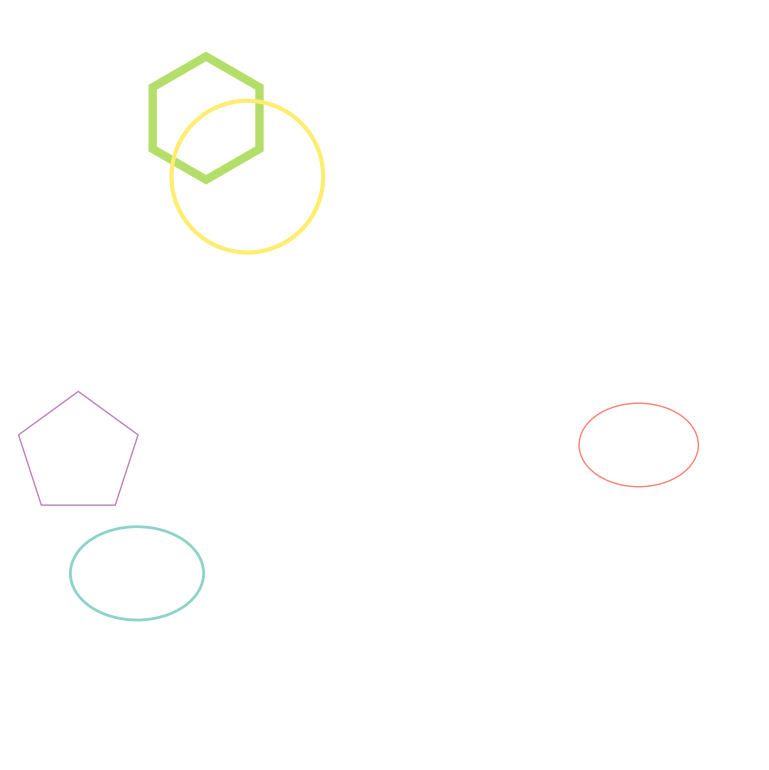[{"shape": "oval", "thickness": 1, "radius": 0.43, "center": [0.178, 0.255]}, {"shape": "oval", "thickness": 0.5, "radius": 0.39, "center": [0.829, 0.422]}, {"shape": "hexagon", "thickness": 3, "radius": 0.4, "center": [0.268, 0.847]}, {"shape": "pentagon", "thickness": 0.5, "radius": 0.41, "center": [0.102, 0.41]}, {"shape": "circle", "thickness": 1.5, "radius": 0.49, "center": [0.321, 0.771]}]